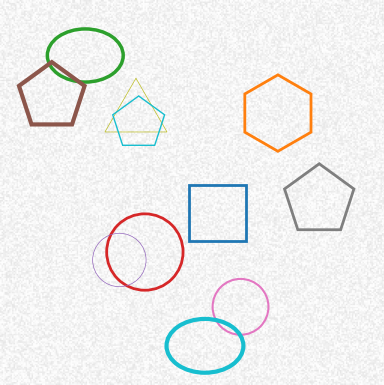[{"shape": "square", "thickness": 2, "radius": 0.37, "center": [0.565, 0.447]}, {"shape": "hexagon", "thickness": 2, "radius": 0.5, "center": [0.722, 0.706]}, {"shape": "oval", "thickness": 2.5, "radius": 0.49, "center": [0.221, 0.856]}, {"shape": "circle", "thickness": 2, "radius": 0.5, "center": [0.376, 0.345]}, {"shape": "circle", "thickness": 0.5, "radius": 0.35, "center": [0.31, 0.325]}, {"shape": "pentagon", "thickness": 3, "radius": 0.45, "center": [0.134, 0.749]}, {"shape": "circle", "thickness": 1.5, "radius": 0.36, "center": [0.625, 0.203]}, {"shape": "pentagon", "thickness": 2, "radius": 0.47, "center": [0.829, 0.48]}, {"shape": "triangle", "thickness": 0.5, "radius": 0.47, "center": [0.353, 0.704]}, {"shape": "pentagon", "thickness": 1, "radius": 0.35, "center": [0.36, 0.68]}, {"shape": "oval", "thickness": 3, "radius": 0.5, "center": [0.532, 0.102]}]